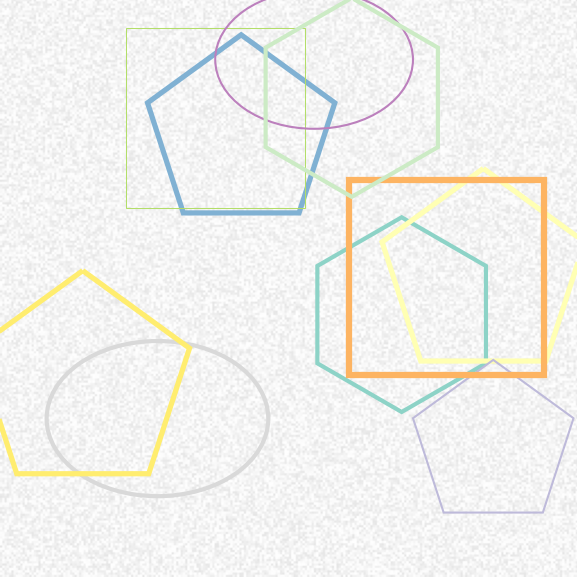[{"shape": "hexagon", "thickness": 2, "radius": 0.84, "center": [0.696, 0.454]}, {"shape": "pentagon", "thickness": 2.5, "radius": 0.92, "center": [0.837, 0.523]}, {"shape": "pentagon", "thickness": 1, "radius": 0.73, "center": [0.854, 0.23]}, {"shape": "pentagon", "thickness": 2.5, "radius": 0.85, "center": [0.418, 0.768]}, {"shape": "square", "thickness": 3, "radius": 0.84, "center": [0.773, 0.518]}, {"shape": "square", "thickness": 0.5, "radius": 0.78, "center": [0.373, 0.795]}, {"shape": "oval", "thickness": 2, "radius": 0.96, "center": [0.273, 0.274]}, {"shape": "oval", "thickness": 1, "radius": 0.86, "center": [0.544, 0.896]}, {"shape": "hexagon", "thickness": 2, "radius": 0.86, "center": [0.609, 0.831]}, {"shape": "pentagon", "thickness": 2.5, "radius": 0.97, "center": [0.143, 0.336]}]